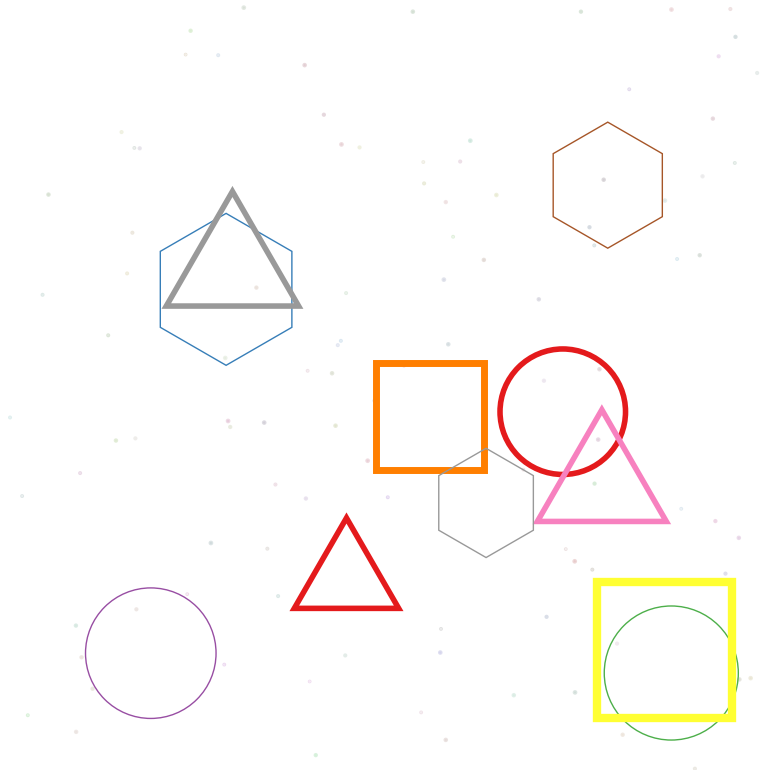[{"shape": "circle", "thickness": 2, "radius": 0.41, "center": [0.731, 0.465]}, {"shape": "triangle", "thickness": 2, "radius": 0.39, "center": [0.45, 0.249]}, {"shape": "hexagon", "thickness": 0.5, "radius": 0.49, "center": [0.294, 0.624]}, {"shape": "circle", "thickness": 0.5, "radius": 0.44, "center": [0.872, 0.126]}, {"shape": "circle", "thickness": 0.5, "radius": 0.42, "center": [0.196, 0.152]}, {"shape": "square", "thickness": 2.5, "radius": 0.35, "center": [0.558, 0.459]}, {"shape": "square", "thickness": 3, "radius": 0.44, "center": [0.863, 0.156]}, {"shape": "hexagon", "thickness": 0.5, "radius": 0.41, "center": [0.789, 0.76]}, {"shape": "triangle", "thickness": 2, "radius": 0.48, "center": [0.782, 0.371]}, {"shape": "hexagon", "thickness": 0.5, "radius": 0.35, "center": [0.631, 0.347]}, {"shape": "triangle", "thickness": 2, "radius": 0.5, "center": [0.302, 0.652]}]